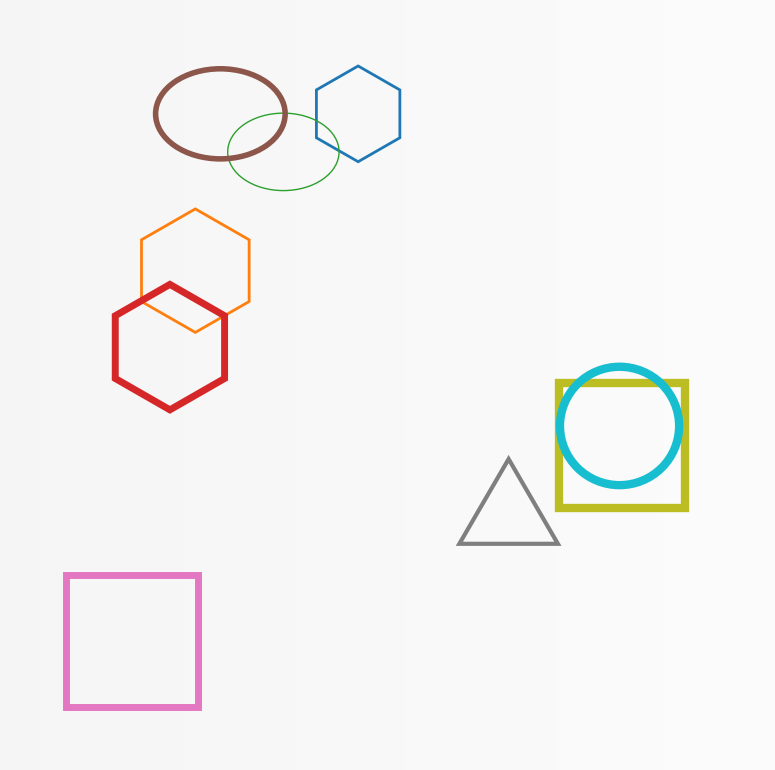[{"shape": "hexagon", "thickness": 1, "radius": 0.31, "center": [0.462, 0.852]}, {"shape": "hexagon", "thickness": 1, "radius": 0.4, "center": [0.252, 0.648]}, {"shape": "oval", "thickness": 0.5, "radius": 0.36, "center": [0.366, 0.803]}, {"shape": "hexagon", "thickness": 2.5, "radius": 0.41, "center": [0.219, 0.549]}, {"shape": "oval", "thickness": 2, "radius": 0.42, "center": [0.284, 0.852]}, {"shape": "square", "thickness": 2.5, "radius": 0.43, "center": [0.17, 0.167]}, {"shape": "triangle", "thickness": 1.5, "radius": 0.37, "center": [0.656, 0.33]}, {"shape": "square", "thickness": 3, "radius": 0.41, "center": [0.802, 0.422]}, {"shape": "circle", "thickness": 3, "radius": 0.38, "center": [0.799, 0.447]}]